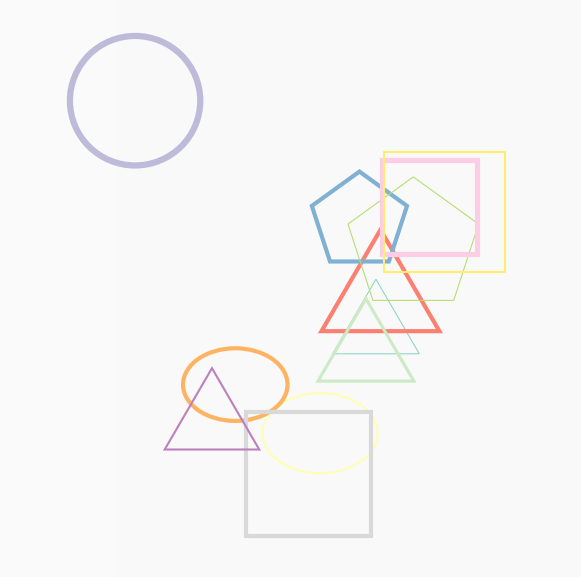[{"shape": "triangle", "thickness": 0.5, "radius": 0.43, "center": [0.647, 0.43]}, {"shape": "oval", "thickness": 1, "radius": 0.49, "center": [0.551, 0.249]}, {"shape": "circle", "thickness": 3, "radius": 0.56, "center": [0.232, 0.825]}, {"shape": "triangle", "thickness": 2, "radius": 0.59, "center": [0.655, 0.484]}, {"shape": "pentagon", "thickness": 2, "radius": 0.43, "center": [0.618, 0.616]}, {"shape": "oval", "thickness": 2, "radius": 0.45, "center": [0.405, 0.333]}, {"shape": "pentagon", "thickness": 0.5, "radius": 0.59, "center": [0.711, 0.575]}, {"shape": "square", "thickness": 2.5, "radius": 0.41, "center": [0.74, 0.641]}, {"shape": "square", "thickness": 2, "radius": 0.54, "center": [0.53, 0.179]}, {"shape": "triangle", "thickness": 1, "radius": 0.47, "center": [0.365, 0.268]}, {"shape": "triangle", "thickness": 1.5, "radius": 0.48, "center": [0.63, 0.387]}, {"shape": "square", "thickness": 1, "radius": 0.52, "center": [0.765, 0.632]}]